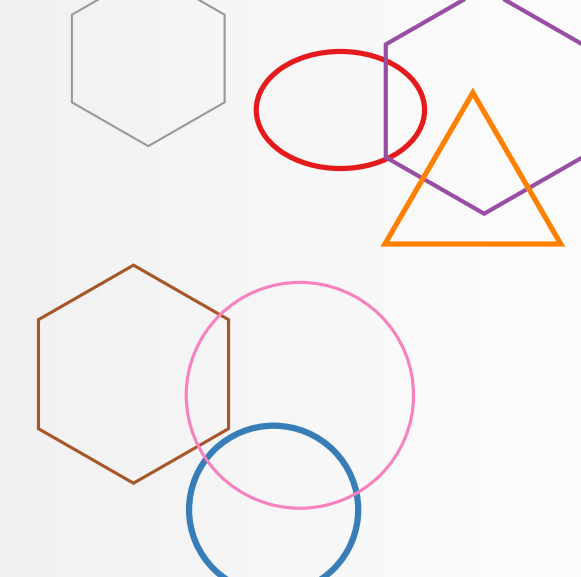[{"shape": "oval", "thickness": 2.5, "radius": 0.72, "center": [0.586, 0.809]}, {"shape": "circle", "thickness": 3, "radius": 0.73, "center": [0.471, 0.117]}, {"shape": "hexagon", "thickness": 2, "radius": 0.98, "center": [0.833, 0.825]}, {"shape": "triangle", "thickness": 2.5, "radius": 0.87, "center": [0.814, 0.664]}, {"shape": "hexagon", "thickness": 1.5, "radius": 0.94, "center": [0.23, 0.351]}, {"shape": "circle", "thickness": 1.5, "radius": 0.98, "center": [0.516, 0.315]}, {"shape": "hexagon", "thickness": 1, "radius": 0.76, "center": [0.255, 0.898]}]